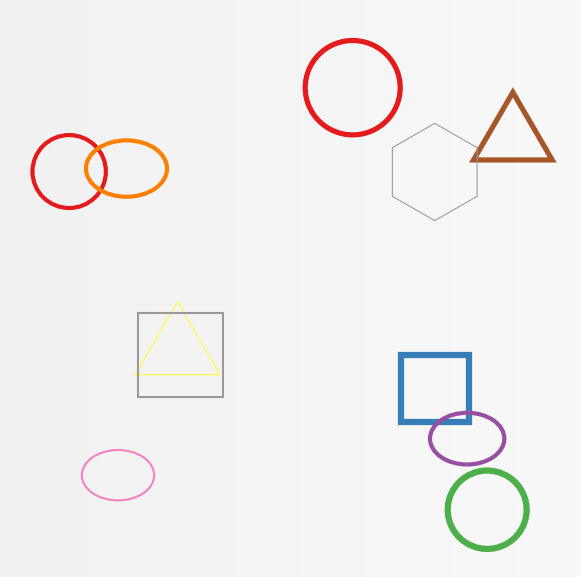[{"shape": "circle", "thickness": 2.5, "radius": 0.41, "center": [0.607, 0.847]}, {"shape": "circle", "thickness": 2, "radius": 0.32, "center": [0.119, 0.702]}, {"shape": "square", "thickness": 3, "radius": 0.29, "center": [0.748, 0.326]}, {"shape": "circle", "thickness": 3, "radius": 0.34, "center": [0.838, 0.116]}, {"shape": "oval", "thickness": 2, "radius": 0.32, "center": [0.804, 0.24]}, {"shape": "oval", "thickness": 2, "radius": 0.35, "center": [0.218, 0.707]}, {"shape": "triangle", "thickness": 0.5, "radius": 0.42, "center": [0.305, 0.392]}, {"shape": "triangle", "thickness": 2.5, "radius": 0.39, "center": [0.882, 0.761]}, {"shape": "oval", "thickness": 1, "radius": 0.31, "center": [0.203, 0.176]}, {"shape": "hexagon", "thickness": 0.5, "radius": 0.42, "center": [0.748, 0.701]}, {"shape": "square", "thickness": 1, "radius": 0.36, "center": [0.31, 0.384]}]